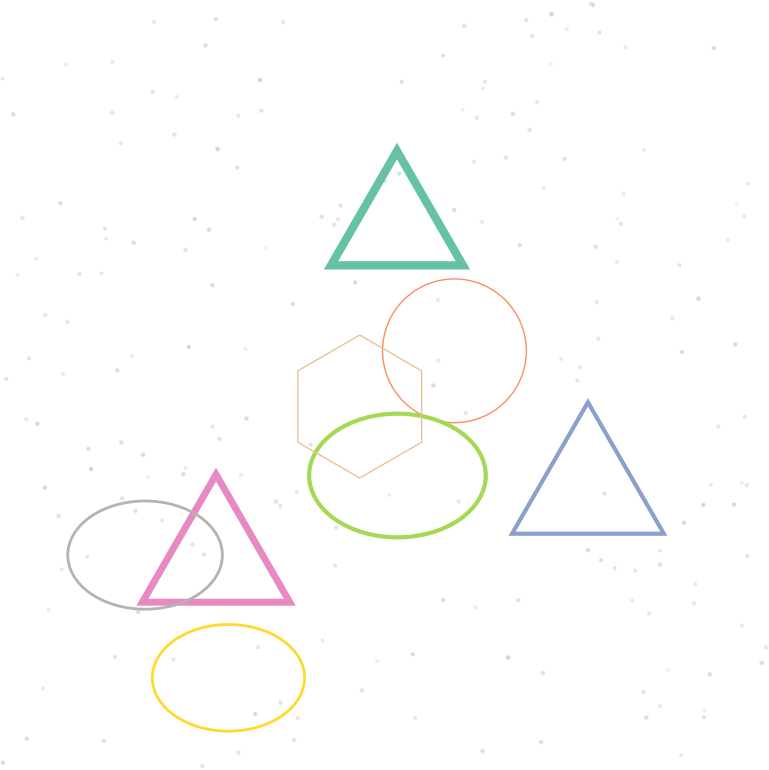[{"shape": "triangle", "thickness": 3, "radius": 0.49, "center": [0.516, 0.705]}, {"shape": "circle", "thickness": 0.5, "radius": 0.47, "center": [0.59, 0.544]}, {"shape": "triangle", "thickness": 1.5, "radius": 0.57, "center": [0.764, 0.364]}, {"shape": "triangle", "thickness": 2.5, "radius": 0.55, "center": [0.281, 0.273]}, {"shape": "oval", "thickness": 1.5, "radius": 0.57, "center": [0.516, 0.382]}, {"shape": "oval", "thickness": 1, "radius": 0.49, "center": [0.297, 0.12]}, {"shape": "hexagon", "thickness": 0.5, "radius": 0.46, "center": [0.467, 0.472]}, {"shape": "oval", "thickness": 1, "radius": 0.5, "center": [0.188, 0.279]}]